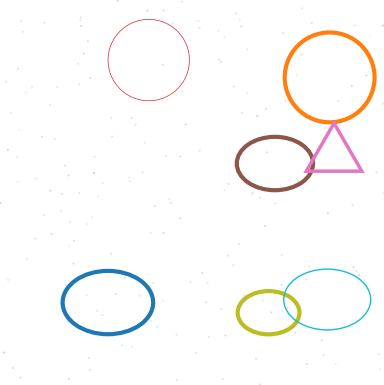[{"shape": "oval", "thickness": 3, "radius": 0.59, "center": [0.28, 0.214]}, {"shape": "circle", "thickness": 3, "radius": 0.58, "center": [0.856, 0.799]}, {"shape": "circle", "thickness": 0.5, "radius": 0.53, "center": [0.386, 0.844]}, {"shape": "oval", "thickness": 3, "radius": 0.5, "center": [0.714, 0.575]}, {"shape": "triangle", "thickness": 2.5, "radius": 0.42, "center": [0.868, 0.597]}, {"shape": "oval", "thickness": 3, "radius": 0.4, "center": [0.698, 0.188]}, {"shape": "oval", "thickness": 1, "radius": 0.56, "center": [0.85, 0.222]}]